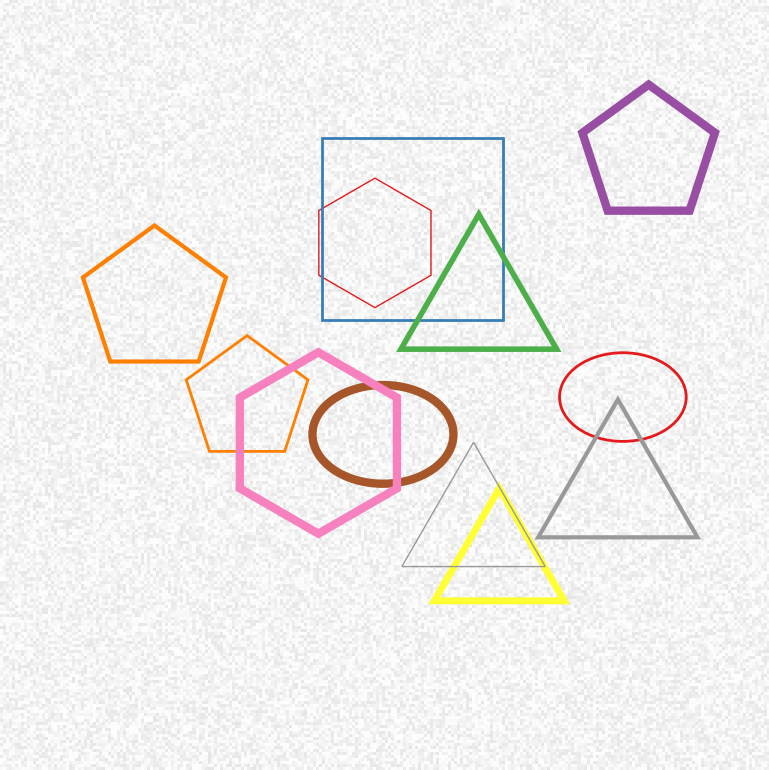[{"shape": "oval", "thickness": 1, "radius": 0.41, "center": [0.809, 0.484]}, {"shape": "hexagon", "thickness": 0.5, "radius": 0.42, "center": [0.487, 0.685]}, {"shape": "square", "thickness": 1, "radius": 0.59, "center": [0.535, 0.702]}, {"shape": "triangle", "thickness": 2, "radius": 0.58, "center": [0.622, 0.605]}, {"shape": "pentagon", "thickness": 3, "radius": 0.45, "center": [0.842, 0.8]}, {"shape": "pentagon", "thickness": 1, "radius": 0.42, "center": [0.321, 0.481]}, {"shape": "pentagon", "thickness": 1.5, "radius": 0.49, "center": [0.201, 0.609]}, {"shape": "triangle", "thickness": 2.5, "radius": 0.49, "center": [0.648, 0.268]}, {"shape": "oval", "thickness": 3, "radius": 0.46, "center": [0.497, 0.436]}, {"shape": "hexagon", "thickness": 3, "radius": 0.59, "center": [0.413, 0.425]}, {"shape": "triangle", "thickness": 0.5, "radius": 0.54, "center": [0.615, 0.318]}, {"shape": "triangle", "thickness": 1.5, "radius": 0.6, "center": [0.802, 0.362]}]